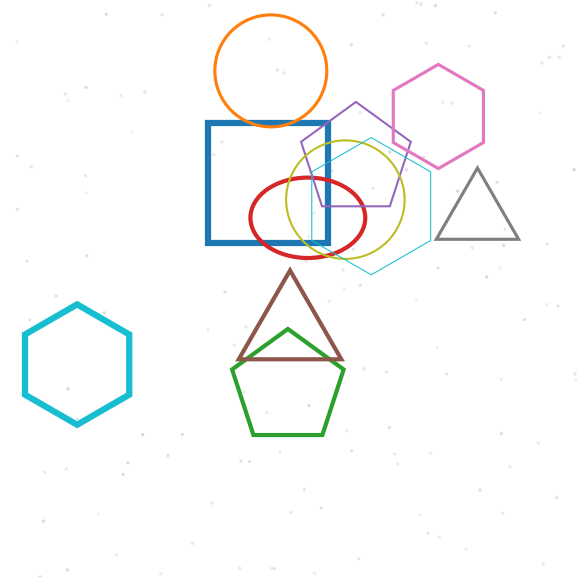[{"shape": "square", "thickness": 3, "radius": 0.52, "center": [0.464, 0.682]}, {"shape": "circle", "thickness": 1.5, "radius": 0.48, "center": [0.469, 0.876]}, {"shape": "pentagon", "thickness": 2, "radius": 0.51, "center": [0.499, 0.328]}, {"shape": "oval", "thickness": 2, "radius": 0.5, "center": [0.533, 0.622]}, {"shape": "pentagon", "thickness": 1, "radius": 0.5, "center": [0.616, 0.723]}, {"shape": "triangle", "thickness": 2, "radius": 0.51, "center": [0.502, 0.428]}, {"shape": "hexagon", "thickness": 1.5, "radius": 0.45, "center": [0.759, 0.797]}, {"shape": "triangle", "thickness": 1.5, "radius": 0.41, "center": [0.827, 0.626]}, {"shape": "circle", "thickness": 1, "radius": 0.51, "center": [0.598, 0.653]}, {"shape": "hexagon", "thickness": 0.5, "radius": 0.59, "center": [0.643, 0.642]}, {"shape": "hexagon", "thickness": 3, "radius": 0.52, "center": [0.134, 0.368]}]